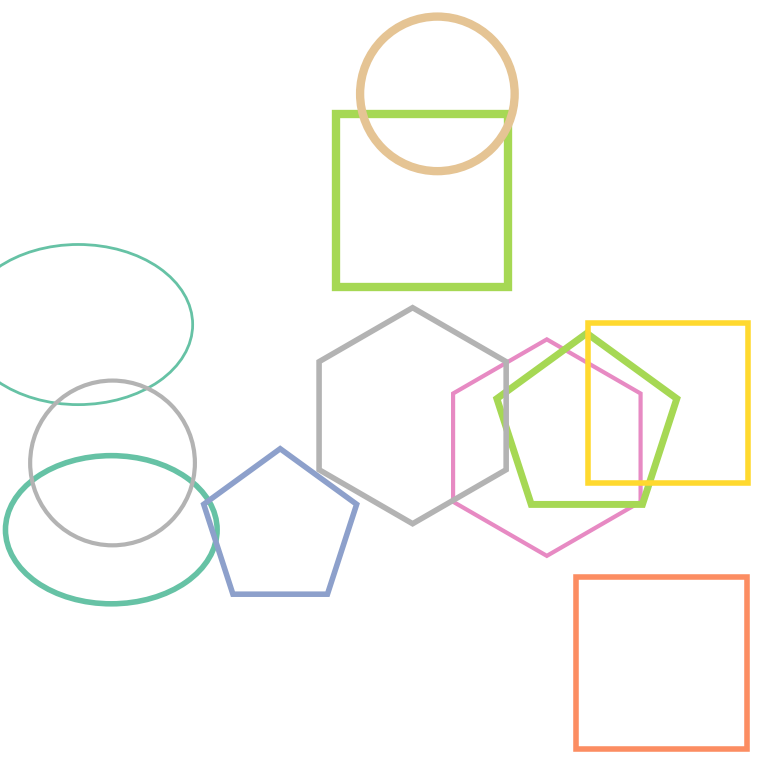[{"shape": "oval", "thickness": 1, "radius": 0.74, "center": [0.102, 0.579]}, {"shape": "oval", "thickness": 2, "radius": 0.69, "center": [0.145, 0.312]}, {"shape": "square", "thickness": 2, "radius": 0.56, "center": [0.859, 0.139]}, {"shape": "pentagon", "thickness": 2, "radius": 0.52, "center": [0.364, 0.313]}, {"shape": "hexagon", "thickness": 1.5, "radius": 0.7, "center": [0.71, 0.419]}, {"shape": "square", "thickness": 3, "radius": 0.56, "center": [0.548, 0.739]}, {"shape": "pentagon", "thickness": 2.5, "radius": 0.61, "center": [0.762, 0.444]}, {"shape": "square", "thickness": 2, "radius": 0.52, "center": [0.867, 0.477]}, {"shape": "circle", "thickness": 3, "radius": 0.5, "center": [0.568, 0.878]}, {"shape": "hexagon", "thickness": 2, "radius": 0.7, "center": [0.536, 0.46]}, {"shape": "circle", "thickness": 1.5, "radius": 0.53, "center": [0.146, 0.399]}]